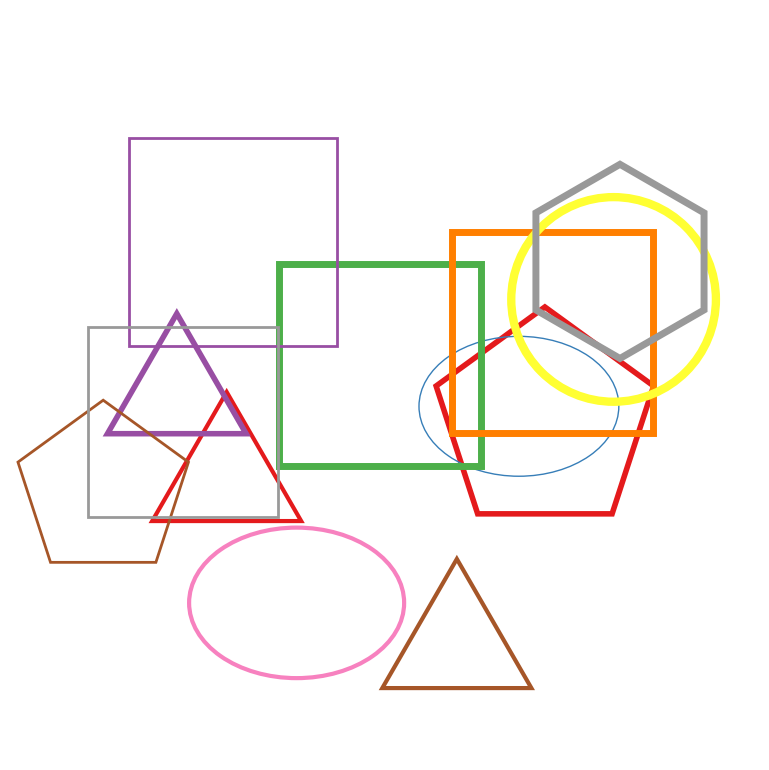[{"shape": "pentagon", "thickness": 2, "radius": 0.74, "center": [0.708, 0.453]}, {"shape": "triangle", "thickness": 1.5, "radius": 0.56, "center": [0.294, 0.379]}, {"shape": "oval", "thickness": 0.5, "radius": 0.65, "center": [0.674, 0.472]}, {"shape": "square", "thickness": 2.5, "radius": 0.66, "center": [0.494, 0.526]}, {"shape": "square", "thickness": 1, "radius": 0.67, "center": [0.303, 0.686]}, {"shape": "triangle", "thickness": 2, "radius": 0.52, "center": [0.23, 0.489]}, {"shape": "square", "thickness": 2.5, "radius": 0.65, "center": [0.717, 0.568]}, {"shape": "circle", "thickness": 3, "radius": 0.66, "center": [0.797, 0.611]}, {"shape": "triangle", "thickness": 1.5, "radius": 0.56, "center": [0.593, 0.162]}, {"shape": "pentagon", "thickness": 1, "radius": 0.58, "center": [0.134, 0.364]}, {"shape": "oval", "thickness": 1.5, "radius": 0.7, "center": [0.385, 0.217]}, {"shape": "square", "thickness": 1, "radius": 0.62, "center": [0.238, 0.452]}, {"shape": "hexagon", "thickness": 2.5, "radius": 0.63, "center": [0.805, 0.661]}]